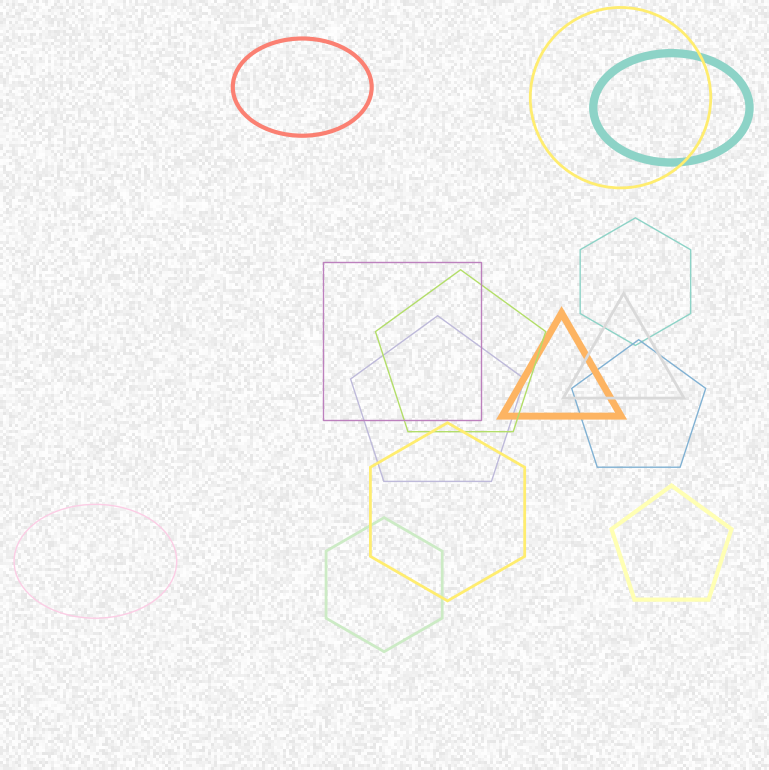[{"shape": "oval", "thickness": 3, "radius": 0.51, "center": [0.872, 0.86]}, {"shape": "hexagon", "thickness": 0.5, "radius": 0.41, "center": [0.825, 0.634]}, {"shape": "pentagon", "thickness": 1.5, "radius": 0.41, "center": [0.872, 0.288]}, {"shape": "pentagon", "thickness": 0.5, "radius": 0.59, "center": [0.568, 0.471]}, {"shape": "oval", "thickness": 1.5, "radius": 0.45, "center": [0.393, 0.887]}, {"shape": "pentagon", "thickness": 0.5, "radius": 0.46, "center": [0.829, 0.467]}, {"shape": "triangle", "thickness": 2.5, "radius": 0.45, "center": [0.729, 0.504]}, {"shape": "pentagon", "thickness": 0.5, "radius": 0.58, "center": [0.598, 0.533]}, {"shape": "oval", "thickness": 0.5, "radius": 0.53, "center": [0.124, 0.271]}, {"shape": "triangle", "thickness": 1, "radius": 0.45, "center": [0.81, 0.528]}, {"shape": "square", "thickness": 0.5, "radius": 0.51, "center": [0.523, 0.558]}, {"shape": "hexagon", "thickness": 1, "radius": 0.44, "center": [0.499, 0.241]}, {"shape": "hexagon", "thickness": 1, "radius": 0.58, "center": [0.581, 0.335]}, {"shape": "circle", "thickness": 1, "radius": 0.59, "center": [0.806, 0.873]}]